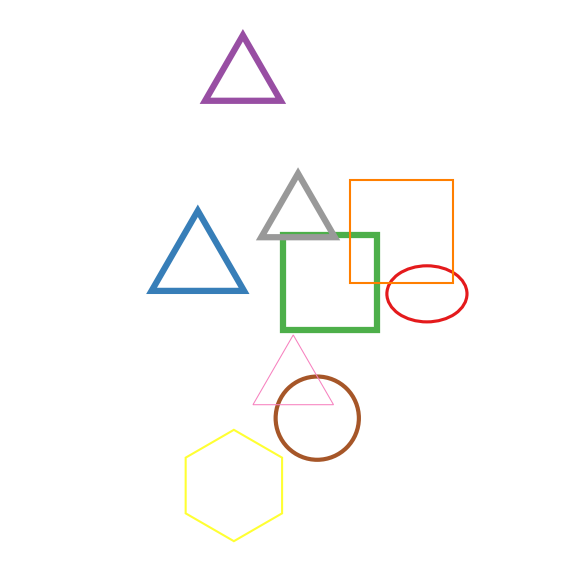[{"shape": "oval", "thickness": 1.5, "radius": 0.35, "center": [0.739, 0.49]}, {"shape": "triangle", "thickness": 3, "radius": 0.46, "center": [0.343, 0.542]}, {"shape": "square", "thickness": 3, "radius": 0.41, "center": [0.571, 0.509]}, {"shape": "triangle", "thickness": 3, "radius": 0.38, "center": [0.421, 0.862]}, {"shape": "square", "thickness": 1, "radius": 0.45, "center": [0.695, 0.598]}, {"shape": "hexagon", "thickness": 1, "radius": 0.48, "center": [0.405, 0.158]}, {"shape": "circle", "thickness": 2, "radius": 0.36, "center": [0.549, 0.275]}, {"shape": "triangle", "thickness": 0.5, "radius": 0.4, "center": [0.508, 0.339]}, {"shape": "triangle", "thickness": 3, "radius": 0.37, "center": [0.516, 0.625]}]